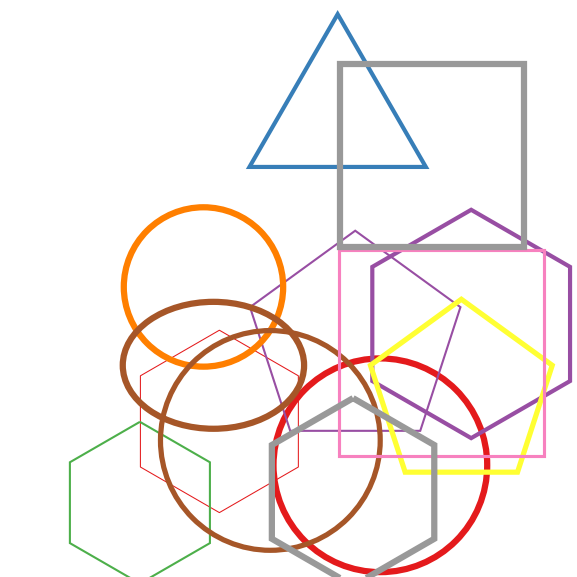[{"shape": "circle", "thickness": 3, "radius": 0.93, "center": [0.659, 0.193]}, {"shape": "hexagon", "thickness": 0.5, "radius": 0.79, "center": [0.38, 0.269]}, {"shape": "triangle", "thickness": 2, "radius": 0.88, "center": [0.585, 0.798]}, {"shape": "hexagon", "thickness": 1, "radius": 0.7, "center": [0.242, 0.129]}, {"shape": "pentagon", "thickness": 1, "radius": 0.96, "center": [0.615, 0.408]}, {"shape": "hexagon", "thickness": 2, "radius": 0.99, "center": [0.816, 0.438]}, {"shape": "circle", "thickness": 3, "radius": 0.69, "center": [0.352, 0.502]}, {"shape": "pentagon", "thickness": 2.5, "radius": 0.83, "center": [0.799, 0.315]}, {"shape": "oval", "thickness": 3, "radius": 0.78, "center": [0.37, 0.367]}, {"shape": "circle", "thickness": 2.5, "radius": 0.95, "center": [0.468, 0.236]}, {"shape": "square", "thickness": 1.5, "radius": 0.89, "center": [0.764, 0.388]}, {"shape": "hexagon", "thickness": 3, "radius": 0.81, "center": [0.611, 0.147]}, {"shape": "square", "thickness": 3, "radius": 0.79, "center": [0.748, 0.73]}]